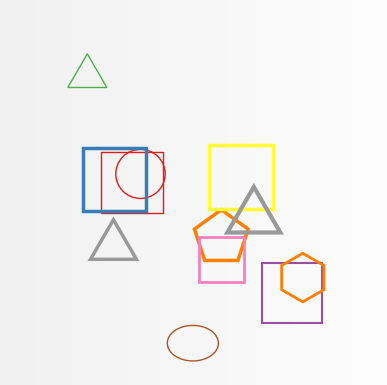[{"shape": "square", "thickness": 1, "radius": 0.4, "center": [0.34, 0.525]}, {"shape": "circle", "thickness": 1, "radius": 0.32, "center": [0.363, 0.548]}, {"shape": "square", "thickness": 2.5, "radius": 0.41, "center": [0.295, 0.534]}, {"shape": "triangle", "thickness": 1, "radius": 0.29, "center": [0.225, 0.802]}, {"shape": "square", "thickness": 1.5, "radius": 0.39, "center": [0.753, 0.239]}, {"shape": "hexagon", "thickness": 2, "radius": 0.32, "center": [0.781, 0.279]}, {"shape": "pentagon", "thickness": 2.5, "radius": 0.36, "center": [0.571, 0.382]}, {"shape": "square", "thickness": 2.5, "radius": 0.41, "center": [0.622, 0.54]}, {"shape": "oval", "thickness": 1, "radius": 0.33, "center": [0.498, 0.109]}, {"shape": "square", "thickness": 2, "radius": 0.29, "center": [0.571, 0.325]}, {"shape": "triangle", "thickness": 3, "radius": 0.39, "center": [0.655, 0.436]}, {"shape": "triangle", "thickness": 2.5, "radius": 0.34, "center": [0.293, 0.361]}]